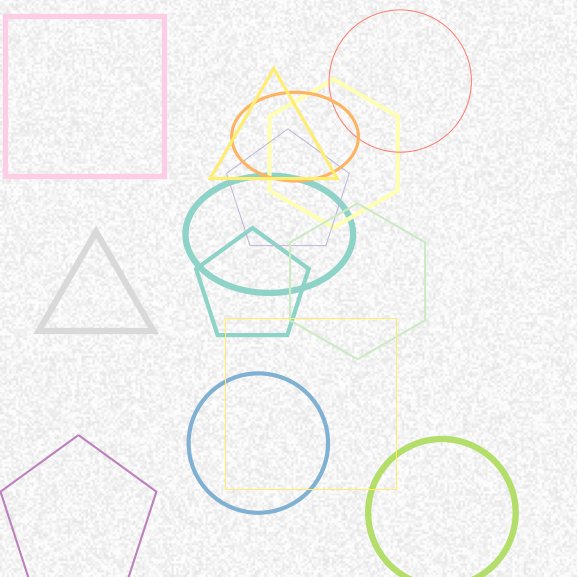[{"shape": "pentagon", "thickness": 2, "radius": 0.51, "center": [0.437, 0.502]}, {"shape": "oval", "thickness": 3, "radius": 0.73, "center": [0.466, 0.593]}, {"shape": "hexagon", "thickness": 2, "radius": 0.64, "center": [0.578, 0.733]}, {"shape": "pentagon", "thickness": 0.5, "radius": 0.56, "center": [0.499, 0.664]}, {"shape": "circle", "thickness": 0.5, "radius": 0.62, "center": [0.693, 0.859]}, {"shape": "circle", "thickness": 2, "radius": 0.6, "center": [0.447, 0.232]}, {"shape": "oval", "thickness": 1.5, "radius": 0.55, "center": [0.511, 0.763]}, {"shape": "circle", "thickness": 3, "radius": 0.64, "center": [0.765, 0.111]}, {"shape": "square", "thickness": 2.5, "radius": 0.69, "center": [0.147, 0.833]}, {"shape": "triangle", "thickness": 3, "radius": 0.57, "center": [0.166, 0.483]}, {"shape": "pentagon", "thickness": 1, "radius": 0.71, "center": [0.136, 0.104]}, {"shape": "hexagon", "thickness": 1, "radius": 0.67, "center": [0.619, 0.512]}, {"shape": "triangle", "thickness": 1.5, "radius": 0.63, "center": [0.474, 0.753]}, {"shape": "square", "thickness": 0.5, "radius": 0.74, "center": [0.537, 0.3]}]